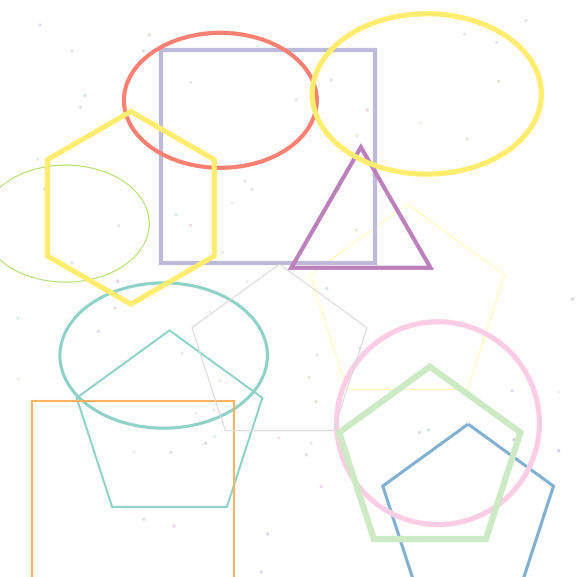[{"shape": "oval", "thickness": 1.5, "radius": 0.9, "center": [0.283, 0.383]}, {"shape": "pentagon", "thickness": 1, "radius": 0.85, "center": [0.294, 0.258]}, {"shape": "pentagon", "thickness": 0.5, "radius": 0.89, "center": [0.705, 0.468]}, {"shape": "square", "thickness": 2, "radius": 0.92, "center": [0.464, 0.728]}, {"shape": "oval", "thickness": 2, "radius": 0.84, "center": [0.382, 0.825]}, {"shape": "pentagon", "thickness": 1.5, "radius": 0.78, "center": [0.811, 0.109]}, {"shape": "square", "thickness": 1, "radius": 0.87, "center": [0.23, 0.13]}, {"shape": "oval", "thickness": 0.5, "radius": 0.72, "center": [0.114, 0.612]}, {"shape": "circle", "thickness": 2.5, "radius": 0.88, "center": [0.758, 0.266]}, {"shape": "pentagon", "thickness": 0.5, "radius": 0.8, "center": [0.484, 0.382]}, {"shape": "triangle", "thickness": 2, "radius": 0.7, "center": [0.625, 0.605]}, {"shape": "pentagon", "thickness": 3, "radius": 0.83, "center": [0.744, 0.199]}, {"shape": "oval", "thickness": 2.5, "radius": 0.99, "center": [0.739, 0.836]}, {"shape": "hexagon", "thickness": 2.5, "radius": 0.83, "center": [0.227, 0.639]}]